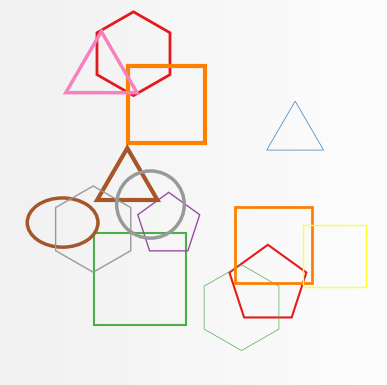[{"shape": "hexagon", "thickness": 2, "radius": 0.54, "center": [0.344, 0.861]}, {"shape": "pentagon", "thickness": 1.5, "radius": 0.52, "center": [0.691, 0.26]}, {"shape": "triangle", "thickness": 0.5, "radius": 0.42, "center": [0.762, 0.653]}, {"shape": "hexagon", "thickness": 0.5, "radius": 0.56, "center": [0.623, 0.201]}, {"shape": "square", "thickness": 1.5, "radius": 0.59, "center": [0.362, 0.275]}, {"shape": "pentagon", "thickness": 1, "radius": 0.42, "center": [0.435, 0.416]}, {"shape": "square", "thickness": 2, "radius": 0.5, "center": [0.706, 0.364]}, {"shape": "square", "thickness": 3, "radius": 0.5, "center": [0.43, 0.729]}, {"shape": "square", "thickness": 1, "radius": 0.41, "center": [0.863, 0.335]}, {"shape": "oval", "thickness": 2.5, "radius": 0.46, "center": [0.162, 0.422]}, {"shape": "triangle", "thickness": 3, "radius": 0.45, "center": [0.328, 0.525]}, {"shape": "triangle", "thickness": 2.5, "radius": 0.53, "center": [0.262, 0.812]}, {"shape": "hexagon", "thickness": 1, "radius": 0.56, "center": [0.241, 0.405]}, {"shape": "circle", "thickness": 2.5, "radius": 0.44, "center": [0.388, 0.469]}]